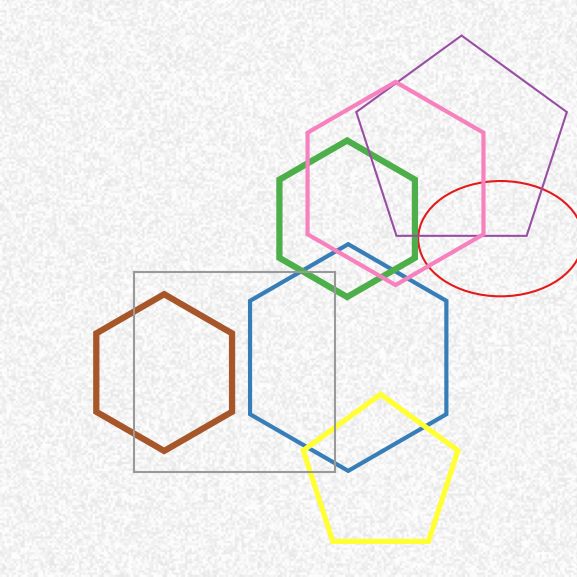[{"shape": "oval", "thickness": 1, "radius": 0.71, "center": [0.867, 0.586]}, {"shape": "hexagon", "thickness": 2, "radius": 0.98, "center": [0.603, 0.38]}, {"shape": "hexagon", "thickness": 3, "radius": 0.68, "center": [0.601, 0.62]}, {"shape": "pentagon", "thickness": 1, "radius": 0.96, "center": [0.799, 0.746]}, {"shape": "pentagon", "thickness": 2.5, "radius": 0.7, "center": [0.659, 0.176]}, {"shape": "hexagon", "thickness": 3, "radius": 0.68, "center": [0.284, 0.354]}, {"shape": "hexagon", "thickness": 2, "radius": 0.88, "center": [0.685, 0.681]}, {"shape": "square", "thickness": 1, "radius": 0.87, "center": [0.406, 0.355]}]